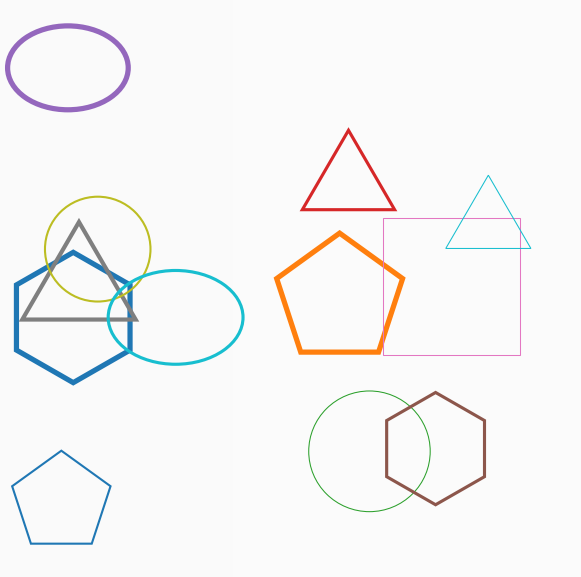[{"shape": "pentagon", "thickness": 1, "radius": 0.44, "center": [0.106, 0.13]}, {"shape": "hexagon", "thickness": 2.5, "radius": 0.56, "center": [0.126, 0.449]}, {"shape": "pentagon", "thickness": 2.5, "radius": 0.57, "center": [0.584, 0.482]}, {"shape": "circle", "thickness": 0.5, "radius": 0.52, "center": [0.636, 0.218]}, {"shape": "triangle", "thickness": 1.5, "radius": 0.46, "center": [0.6, 0.682]}, {"shape": "oval", "thickness": 2.5, "radius": 0.52, "center": [0.117, 0.882]}, {"shape": "hexagon", "thickness": 1.5, "radius": 0.49, "center": [0.749, 0.222]}, {"shape": "square", "thickness": 0.5, "radius": 0.59, "center": [0.776, 0.503]}, {"shape": "triangle", "thickness": 2, "radius": 0.56, "center": [0.136, 0.502]}, {"shape": "circle", "thickness": 1, "radius": 0.45, "center": [0.168, 0.568]}, {"shape": "triangle", "thickness": 0.5, "radius": 0.42, "center": [0.84, 0.611]}, {"shape": "oval", "thickness": 1.5, "radius": 0.58, "center": [0.302, 0.45]}]